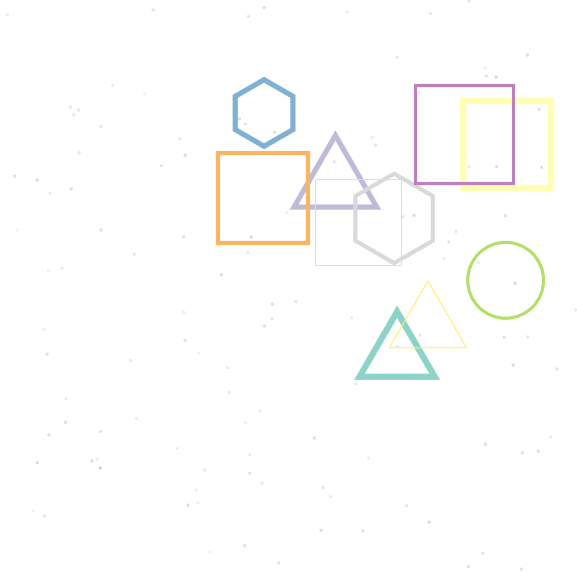[{"shape": "triangle", "thickness": 3, "radius": 0.38, "center": [0.688, 0.384]}, {"shape": "square", "thickness": 3, "radius": 0.38, "center": [0.878, 0.749]}, {"shape": "triangle", "thickness": 2.5, "radius": 0.41, "center": [0.581, 0.682]}, {"shape": "hexagon", "thickness": 2.5, "radius": 0.29, "center": [0.457, 0.803]}, {"shape": "square", "thickness": 2, "radius": 0.39, "center": [0.456, 0.656]}, {"shape": "circle", "thickness": 1.5, "radius": 0.33, "center": [0.876, 0.514]}, {"shape": "hexagon", "thickness": 2, "radius": 0.39, "center": [0.682, 0.621]}, {"shape": "square", "thickness": 1.5, "radius": 0.42, "center": [0.804, 0.767]}, {"shape": "square", "thickness": 0.5, "radius": 0.37, "center": [0.62, 0.614]}, {"shape": "triangle", "thickness": 0.5, "radius": 0.39, "center": [0.741, 0.436]}]